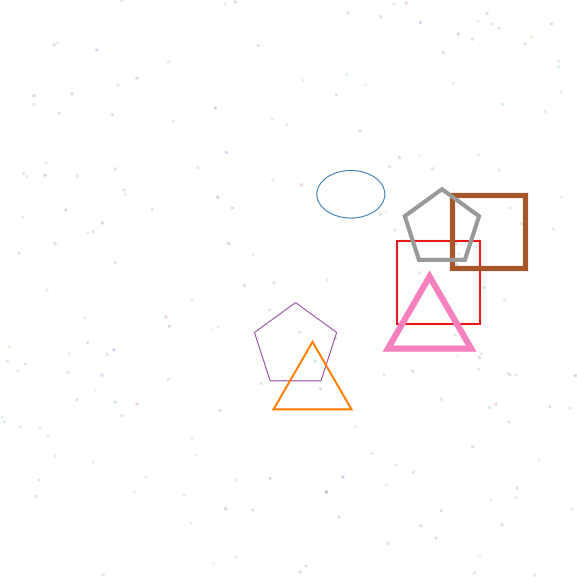[{"shape": "square", "thickness": 1, "radius": 0.36, "center": [0.759, 0.51]}, {"shape": "oval", "thickness": 0.5, "radius": 0.29, "center": [0.608, 0.663]}, {"shape": "pentagon", "thickness": 0.5, "radius": 0.37, "center": [0.512, 0.4]}, {"shape": "triangle", "thickness": 1, "radius": 0.39, "center": [0.541, 0.329]}, {"shape": "square", "thickness": 2.5, "radius": 0.32, "center": [0.846, 0.599]}, {"shape": "triangle", "thickness": 3, "radius": 0.42, "center": [0.744, 0.437]}, {"shape": "pentagon", "thickness": 2, "radius": 0.34, "center": [0.765, 0.604]}]